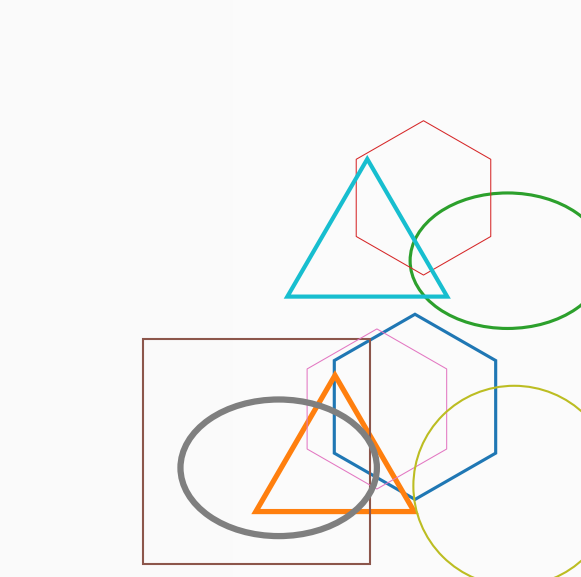[{"shape": "hexagon", "thickness": 1.5, "radius": 0.8, "center": [0.714, 0.295]}, {"shape": "triangle", "thickness": 2.5, "radius": 0.79, "center": [0.576, 0.192]}, {"shape": "oval", "thickness": 1.5, "radius": 0.84, "center": [0.873, 0.548]}, {"shape": "hexagon", "thickness": 0.5, "radius": 0.67, "center": [0.729, 0.656]}, {"shape": "square", "thickness": 1, "radius": 0.97, "center": [0.442, 0.217]}, {"shape": "hexagon", "thickness": 0.5, "radius": 0.69, "center": [0.648, 0.291]}, {"shape": "oval", "thickness": 3, "radius": 0.84, "center": [0.479, 0.189]}, {"shape": "circle", "thickness": 1, "radius": 0.87, "center": [0.885, 0.158]}, {"shape": "triangle", "thickness": 2, "radius": 0.79, "center": [0.632, 0.565]}]